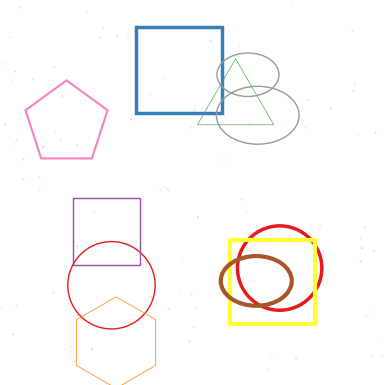[{"shape": "circle", "thickness": 1, "radius": 0.57, "center": [0.29, 0.259]}, {"shape": "circle", "thickness": 2.5, "radius": 0.55, "center": [0.726, 0.304]}, {"shape": "square", "thickness": 2.5, "radius": 0.56, "center": [0.466, 0.818]}, {"shape": "triangle", "thickness": 0.5, "radius": 0.57, "center": [0.612, 0.733]}, {"shape": "square", "thickness": 1, "radius": 0.43, "center": [0.276, 0.399]}, {"shape": "hexagon", "thickness": 0.5, "radius": 0.59, "center": [0.302, 0.11]}, {"shape": "square", "thickness": 3, "radius": 0.55, "center": [0.708, 0.268]}, {"shape": "oval", "thickness": 3, "radius": 0.46, "center": [0.666, 0.27]}, {"shape": "pentagon", "thickness": 1.5, "radius": 0.56, "center": [0.173, 0.679]}, {"shape": "oval", "thickness": 1, "radius": 0.4, "center": [0.644, 0.806]}, {"shape": "oval", "thickness": 1, "radius": 0.54, "center": [0.669, 0.701]}]